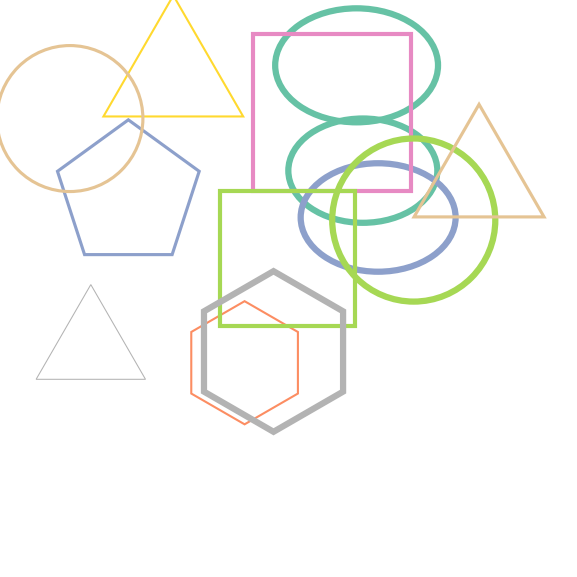[{"shape": "oval", "thickness": 3, "radius": 0.7, "center": [0.617, 0.886]}, {"shape": "oval", "thickness": 3, "radius": 0.65, "center": [0.628, 0.704]}, {"shape": "hexagon", "thickness": 1, "radius": 0.53, "center": [0.424, 0.371]}, {"shape": "pentagon", "thickness": 1.5, "radius": 0.65, "center": [0.222, 0.663]}, {"shape": "oval", "thickness": 3, "radius": 0.67, "center": [0.655, 0.623]}, {"shape": "square", "thickness": 2, "radius": 0.68, "center": [0.575, 0.805]}, {"shape": "circle", "thickness": 3, "radius": 0.71, "center": [0.716, 0.618]}, {"shape": "square", "thickness": 2, "radius": 0.58, "center": [0.497, 0.552]}, {"shape": "triangle", "thickness": 1, "radius": 0.7, "center": [0.3, 0.867]}, {"shape": "triangle", "thickness": 1.5, "radius": 0.65, "center": [0.83, 0.688]}, {"shape": "circle", "thickness": 1.5, "radius": 0.63, "center": [0.121, 0.794]}, {"shape": "hexagon", "thickness": 3, "radius": 0.7, "center": [0.474, 0.391]}, {"shape": "triangle", "thickness": 0.5, "radius": 0.55, "center": [0.157, 0.397]}]